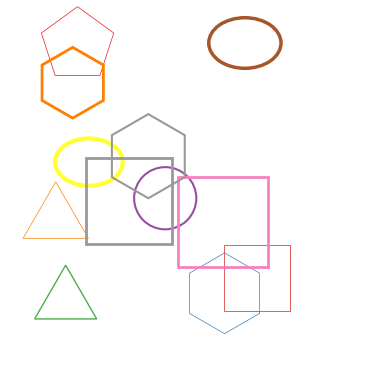[{"shape": "square", "thickness": 0.5, "radius": 0.43, "center": [0.668, 0.278]}, {"shape": "pentagon", "thickness": 0.5, "radius": 0.49, "center": [0.201, 0.884]}, {"shape": "hexagon", "thickness": 0.5, "radius": 0.52, "center": [0.583, 0.238]}, {"shape": "triangle", "thickness": 1, "radius": 0.47, "center": [0.171, 0.218]}, {"shape": "circle", "thickness": 1.5, "radius": 0.4, "center": [0.429, 0.485]}, {"shape": "triangle", "thickness": 0.5, "radius": 0.49, "center": [0.145, 0.43]}, {"shape": "hexagon", "thickness": 2, "radius": 0.46, "center": [0.189, 0.785]}, {"shape": "oval", "thickness": 3, "radius": 0.44, "center": [0.231, 0.579]}, {"shape": "oval", "thickness": 2.5, "radius": 0.47, "center": [0.636, 0.888]}, {"shape": "square", "thickness": 2, "radius": 0.58, "center": [0.579, 0.424]}, {"shape": "hexagon", "thickness": 1.5, "radius": 0.55, "center": [0.385, 0.594]}, {"shape": "square", "thickness": 2, "radius": 0.56, "center": [0.336, 0.477]}]